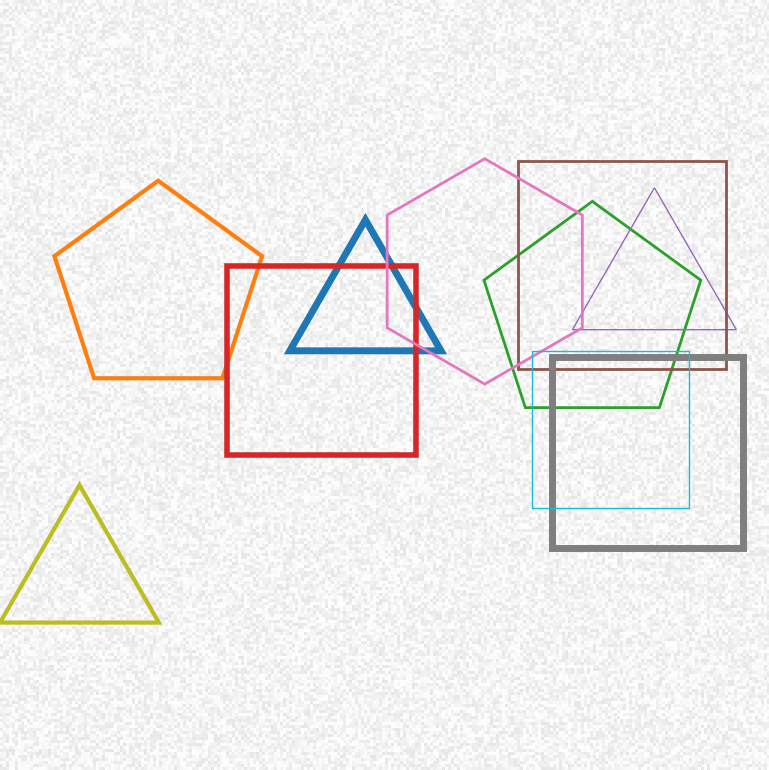[{"shape": "triangle", "thickness": 2.5, "radius": 0.57, "center": [0.475, 0.601]}, {"shape": "pentagon", "thickness": 1.5, "radius": 0.71, "center": [0.206, 0.623]}, {"shape": "pentagon", "thickness": 1, "radius": 0.74, "center": [0.769, 0.59]}, {"shape": "square", "thickness": 2, "radius": 0.61, "center": [0.417, 0.532]}, {"shape": "triangle", "thickness": 0.5, "radius": 0.61, "center": [0.85, 0.633]}, {"shape": "square", "thickness": 1, "radius": 0.68, "center": [0.808, 0.656]}, {"shape": "hexagon", "thickness": 1, "radius": 0.73, "center": [0.63, 0.648]}, {"shape": "square", "thickness": 2.5, "radius": 0.62, "center": [0.841, 0.412]}, {"shape": "triangle", "thickness": 1.5, "radius": 0.6, "center": [0.103, 0.251]}, {"shape": "square", "thickness": 0.5, "radius": 0.51, "center": [0.793, 0.442]}]